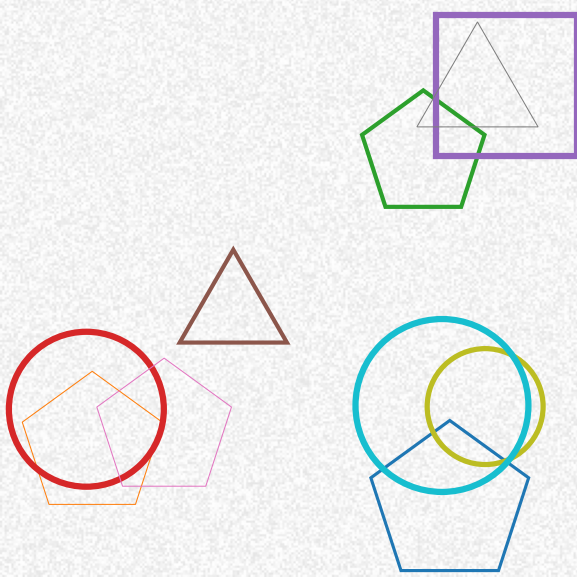[{"shape": "pentagon", "thickness": 1.5, "radius": 0.72, "center": [0.779, 0.127]}, {"shape": "pentagon", "thickness": 0.5, "radius": 0.64, "center": [0.16, 0.229]}, {"shape": "pentagon", "thickness": 2, "radius": 0.56, "center": [0.733, 0.731]}, {"shape": "circle", "thickness": 3, "radius": 0.67, "center": [0.15, 0.291]}, {"shape": "square", "thickness": 3, "radius": 0.61, "center": [0.878, 0.851]}, {"shape": "triangle", "thickness": 2, "radius": 0.54, "center": [0.404, 0.46]}, {"shape": "pentagon", "thickness": 0.5, "radius": 0.61, "center": [0.284, 0.256]}, {"shape": "triangle", "thickness": 0.5, "radius": 0.61, "center": [0.827, 0.84]}, {"shape": "circle", "thickness": 2.5, "radius": 0.5, "center": [0.84, 0.295]}, {"shape": "circle", "thickness": 3, "radius": 0.75, "center": [0.765, 0.297]}]